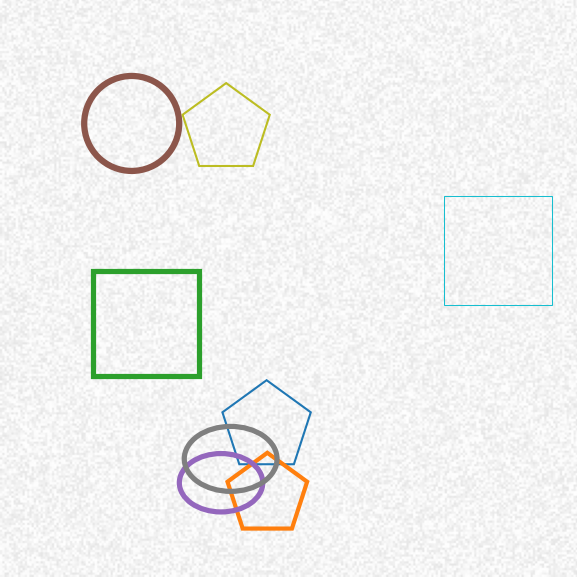[{"shape": "pentagon", "thickness": 1, "radius": 0.4, "center": [0.462, 0.26]}, {"shape": "pentagon", "thickness": 2, "radius": 0.36, "center": [0.463, 0.143]}, {"shape": "square", "thickness": 2.5, "radius": 0.46, "center": [0.253, 0.439]}, {"shape": "oval", "thickness": 2.5, "radius": 0.36, "center": [0.383, 0.163]}, {"shape": "circle", "thickness": 3, "radius": 0.41, "center": [0.228, 0.785]}, {"shape": "oval", "thickness": 2.5, "radius": 0.4, "center": [0.399, 0.205]}, {"shape": "pentagon", "thickness": 1, "radius": 0.4, "center": [0.392, 0.776]}, {"shape": "square", "thickness": 0.5, "radius": 0.47, "center": [0.862, 0.565]}]